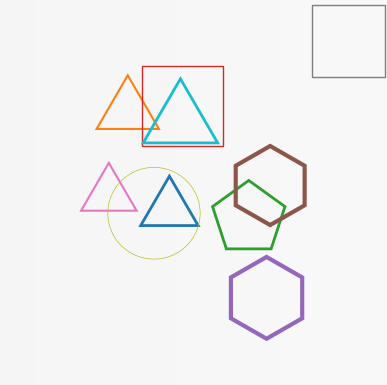[{"shape": "triangle", "thickness": 2, "radius": 0.43, "center": [0.437, 0.457]}, {"shape": "triangle", "thickness": 1.5, "radius": 0.46, "center": [0.33, 0.711]}, {"shape": "pentagon", "thickness": 2, "radius": 0.49, "center": [0.642, 0.433]}, {"shape": "square", "thickness": 1, "radius": 0.52, "center": [0.471, 0.725]}, {"shape": "hexagon", "thickness": 3, "radius": 0.53, "center": [0.688, 0.226]}, {"shape": "hexagon", "thickness": 3, "radius": 0.51, "center": [0.697, 0.518]}, {"shape": "triangle", "thickness": 1.5, "radius": 0.41, "center": [0.281, 0.494]}, {"shape": "square", "thickness": 1, "radius": 0.47, "center": [0.9, 0.894]}, {"shape": "circle", "thickness": 0.5, "radius": 0.6, "center": [0.397, 0.446]}, {"shape": "triangle", "thickness": 2, "radius": 0.55, "center": [0.466, 0.684]}]